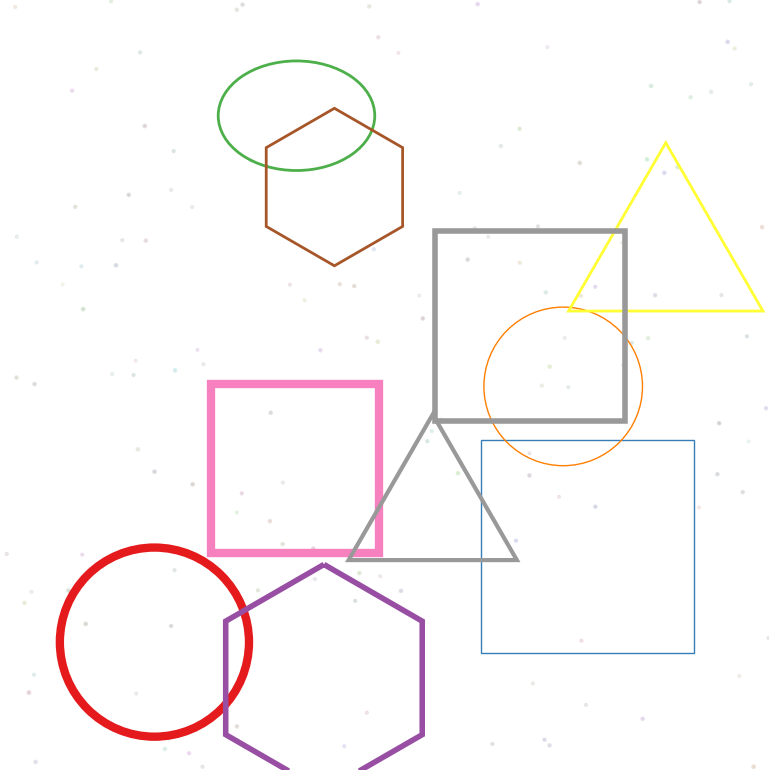[{"shape": "circle", "thickness": 3, "radius": 0.61, "center": [0.201, 0.166]}, {"shape": "square", "thickness": 0.5, "radius": 0.69, "center": [0.763, 0.29]}, {"shape": "oval", "thickness": 1, "radius": 0.51, "center": [0.385, 0.85]}, {"shape": "hexagon", "thickness": 2, "radius": 0.74, "center": [0.421, 0.12]}, {"shape": "circle", "thickness": 0.5, "radius": 0.51, "center": [0.731, 0.498]}, {"shape": "triangle", "thickness": 1, "radius": 0.73, "center": [0.865, 0.669]}, {"shape": "hexagon", "thickness": 1, "radius": 0.51, "center": [0.434, 0.757]}, {"shape": "square", "thickness": 3, "radius": 0.55, "center": [0.383, 0.392]}, {"shape": "square", "thickness": 2, "radius": 0.62, "center": [0.689, 0.577]}, {"shape": "triangle", "thickness": 1.5, "radius": 0.63, "center": [0.562, 0.336]}]